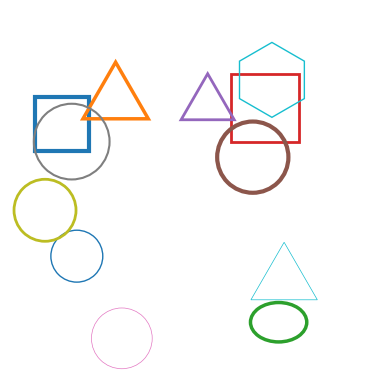[{"shape": "square", "thickness": 3, "radius": 0.35, "center": [0.161, 0.677]}, {"shape": "circle", "thickness": 1, "radius": 0.34, "center": [0.2, 0.335]}, {"shape": "triangle", "thickness": 2.5, "radius": 0.49, "center": [0.3, 0.74]}, {"shape": "oval", "thickness": 2.5, "radius": 0.37, "center": [0.724, 0.163]}, {"shape": "square", "thickness": 2, "radius": 0.44, "center": [0.689, 0.719]}, {"shape": "triangle", "thickness": 2, "radius": 0.4, "center": [0.539, 0.729]}, {"shape": "circle", "thickness": 3, "radius": 0.46, "center": [0.657, 0.592]}, {"shape": "circle", "thickness": 0.5, "radius": 0.39, "center": [0.316, 0.121]}, {"shape": "circle", "thickness": 1.5, "radius": 0.49, "center": [0.186, 0.632]}, {"shape": "circle", "thickness": 2, "radius": 0.4, "center": [0.117, 0.454]}, {"shape": "hexagon", "thickness": 1, "radius": 0.49, "center": [0.706, 0.793]}, {"shape": "triangle", "thickness": 0.5, "radius": 0.5, "center": [0.738, 0.271]}]